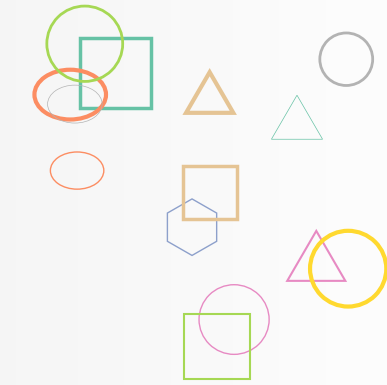[{"shape": "triangle", "thickness": 0.5, "radius": 0.38, "center": [0.766, 0.676]}, {"shape": "square", "thickness": 2.5, "radius": 0.46, "center": [0.298, 0.81]}, {"shape": "oval", "thickness": 1, "radius": 0.34, "center": [0.199, 0.557]}, {"shape": "oval", "thickness": 3, "radius": 0.46, "center": [0.181, 0.754]}, {"shape": "hexagon", "thickness": 1, "radius": 0.37, "center": [0.496, 0.41]}, {"shape": "triangle", "thickness": 1.5, "radius": 0.43, "center": [0.816, 0.314]}, {"shape": "circle", "thickness": 1, "radius": 0.45, "center": [0.604, 0.17]}, {"shape": "circle", "thickness": 2, "radius": 0.49, "center": [0.219, 0.886]}, {"shape": "square", "thickness": 1.5, "radius": 0.43, "center": [0.561, 0.1]}, {"shape": "circle", "thickness": 3, "radius": 0.49, "center": [0.898, 0.302]}, {"shape": "triangle", "thickness": 3, "radius": 0.35, "center": [0.541, 0.742]}, {"shape": "square", "thickness": 2.5, "radius": 0.35, "center": [0.542, 0.5]}, {"shape": "oval", "thickness": 0.5, "radius": 0.35, "center": [0.193, 0.73]}, {"shape": "circle", "thickness": 2, "radius": 0.34, "center": [0.894, 0.846]}]